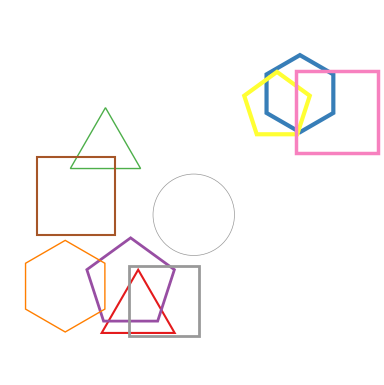[{"shape": "triangle", "thickness": 1.5, "radius": 0.55, "center": [0.359, 0.19]}, {"shape": "hexagon", "thickness": 3, "radius": 0.5, "center": [0.779, 0.757]}, {"shape": "triangle", "thickness": 1, "radius": 0.53, "center": [0.274, 0.615]}, {"shape": "pentagon", "thickness": 2, "radius": 0.6, "center": [0.339, 0.263]}, {"shape": "hexagon", "thickness": 1, "radius": 0.59, "center": [0.169, 0.257]}, {"shape": "pentagon", "thickness": 3, "radius": 0.45, "center": [0.719, 0.724]}, {"shape": "square", "thickness": 1.5, "radius": 0.51, "center": [0.196, 0.491]}, {"shape": "square", "thickness": 2.5, "radius": 0.54, "center": [0.875, 0.709]}, {"shape": "square", "thickness": 2, "radius": 0.45, "center": [0.425, 0.218]}, {"shape": "circle", "thickness": 0.5, "radius": 0.53, "center": [0.503, 0.442]}]